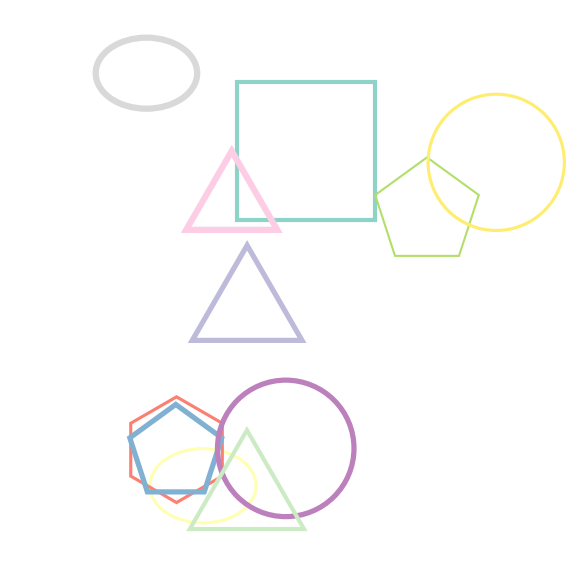[{"shape": "square", "thickness": 2, "radius": 0.6, "center": [0.531, 0.737]}, {"shape": "oval", "thickness": 1.5, "radius": 0.46, "center": [0.351, 0.158]}, {"shape": "triangle", "thickness": 2.5, "radius": 0.55, "center": [0.428, 0.465]}, {"shape": "hexagon", "thickness": 1.5, "radius": 0.46, "center": [0.306, 0.22]}, {"shape": "pentagon", "thickness": 2.5, "radius": 0.42, "center": [0.304, 0.215]}, {"shape": "pentagon", "thickness": 1, "radius": 0.47, "center": [0.739, 0.632]}, {"shape": "triangle", "thickness": 3, "radius": 0.46, "center": [0.401, 0.647]}, {"shape": "oval", "thickness": 3, "radius": 0.44, "center": [0.254, 0.872]}, {"shape": "circle", "thickness": 2.5, "radius": 0.59, "center": [0.495, 0.223]}, {"shape": "triangle", "thickness": 2, "radius": 0.57, "center": [0.428, 0.14]}, {"shape": "circle", "thickness": 1.5, "radius": 0.59, "center": [0.859, 0.718]}]